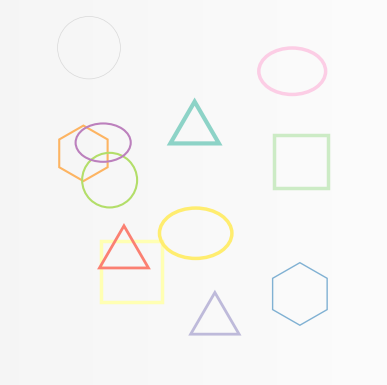[{"shape": "triangle", "thickness": 3, "radius": 0.36, "center": [0.502, 0.664]}, {"shape": "square", "thickness": 2.5, "radius": 0.39, "center": [0.339, 0.295]}, {"shape": "triangle", "thickness": 2, "radius": 0.36, "center": [0.555, 0.168]}, {"shape": "triangle", "thickness": 2, "radius": 0.36, "center": [0.32, 0.341]}, {"shape": "hexagon", "thickness": 1, "radius": 0.41, "center": [0.774, 0.236]}, {"shape": "hexagon", "thickness": 1.5, "radius": 0.36, "center": [0.215, 0.602]}, {"shape": "circle", "thickness": 1.5, "radius": 0.35, "center": [0.283, 0.532]}, {"shape": "oval", "thickness": 2.5, "radius": 0.43, "center": [0.754, 0.815]}, {"shape": "circle", "thickness": 0.5, "radius": 0.41, "center": [0.23, 0.876]}, {"shape": "oval", "thickness": 1.5, "radius": 0.36, "center": [0.266, 0.63]}, {"shape": "square", "thickness": 2.5, "radius": 0.35, "center": [0.778, 0.58]}, {"shape": "oval", "thickness": 2.5, "radius": 0.47, "center": [0.505, 0.394]}]